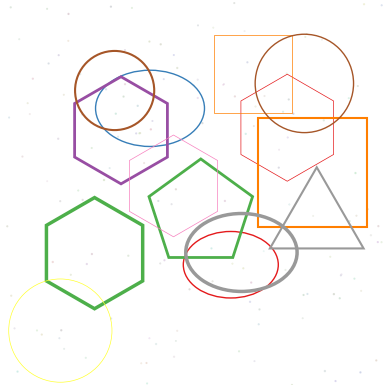[{"shape": "oval", "thickness": 1, "radius": 0.62, "center": [0.599, 0.312]}, {"shape": "hexagon", "thickness": 0.5, "radius": 0.69, "center": [0.746, 0.668]}, {"shape": "oval", "thickness": 1, "radius": 0.71, "center": [0.39, 0.719]}, {"shape": "pentagon", "thickness": 2, "radius": 0.71, "center": [0.522, 0.446]}, {"shape": "hexagon", "thickness": 2.5, "radius": 0.72, "center": [0.246, 0.342]}, {"shape": "hexagon", "thickness": 2, "radius": 0.7, "center": [0.314, 0.662]}, {"shape": "square", "thickness": 0.5, "radius": 0.51, "center": [0.657, 0.808]}, {"shape": "square", "thickness": 1.5, "radius": 0.71, "center": [0.812, 0.552]}, {"shape": "circle", "thickness": 0.5, "radius": 0.67, "center": [0.157, 0.141]}, {"shape": "circle", "thickness": 1.5, "radius": 0.51, "center": [0.298, 0.765]}, {"shape": "circle", "thickness": 1, "radius": 0.64, "center": [0.791, 0.783]}, {"shape": "hexagon", "thickness": 0.5, "radius": 0.66, "center": [0.451, 0.517]}, {"shape": "triangle", "thickness": 1.5, "radius": 0.7, "center": [0.823, 0.425]}, {"shape": "oval", "thickness": 2.5, "radius": 0.72, "center": [0.627, 0.344]}]